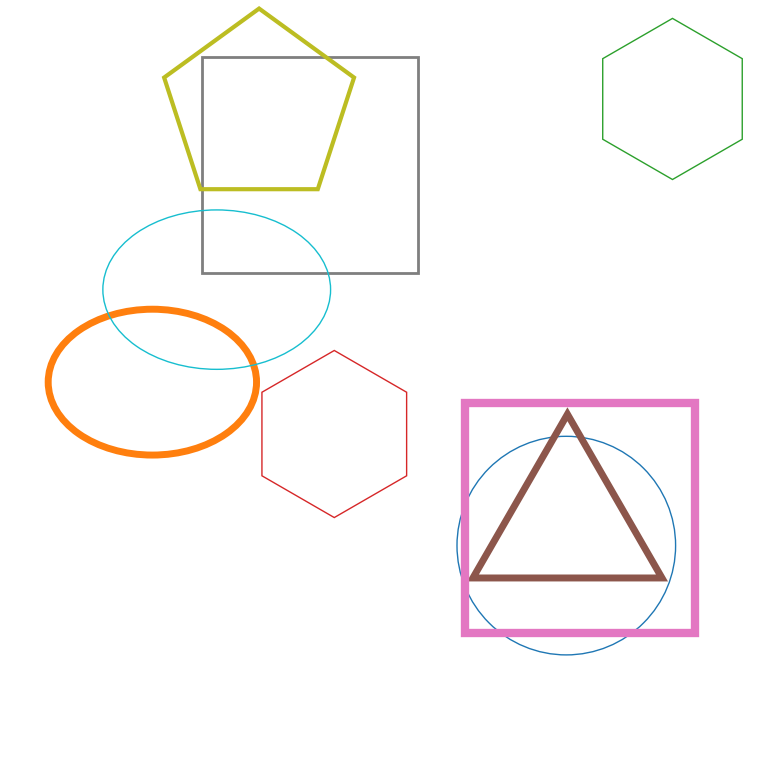[{"shape": "circle", "thickness": 0.5, "radius": 0.71, "center": [0.735, 0.291]}, {"shape": "oval", "thickness": 2.5, "radius": 0.68, "center": [0.198, 0.504]}, {"shape": "hexagon", "thickness": 0.5, "radius": 0.52, "center": [0.873, 0.871]}, {"shape": "hexagon", "thickness": 0.5, "radius": 0.54, "center": [0.434, 0.436]}, {"shape": "triangle", "thickness": 2.5, "radius": 0.71, "center": [0.737, 0.32]}, {"shape": "square", "thickness": 3, "radius": 0.75, "center": [0.753, 0.327]}, {"shape": "square", "thickness": 1, "radius": 0.7, "center": [0.403, 0.785]}, {"shape": "pentagon", "thickness": 1.5, "radius": 0.65, "center": [0.336, 0.859]}, {"shape": "oval", "thickness": 0.5, "radius": 0.74, "center": [0.281, 0.624]}]